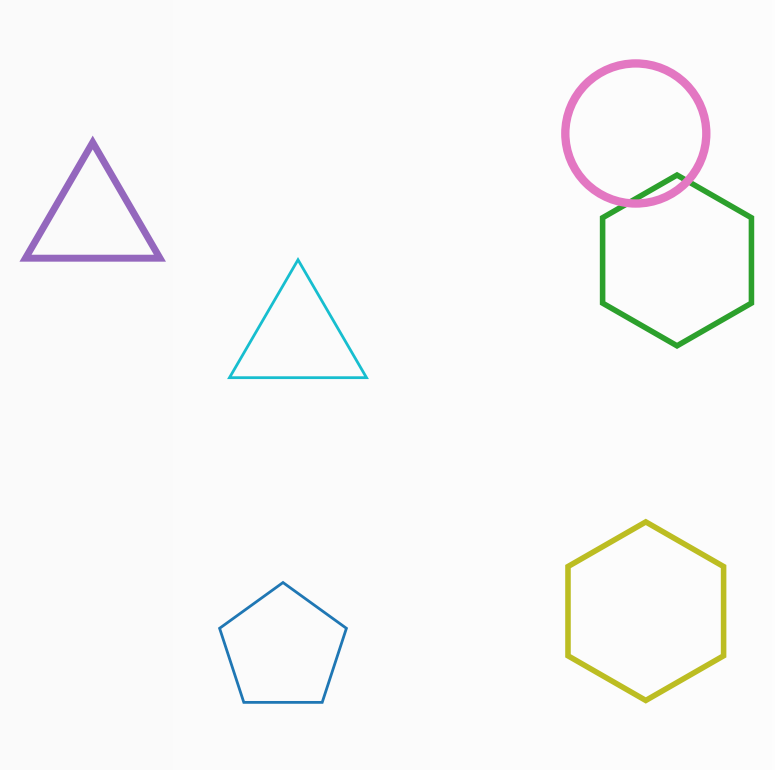[{"shape": "pentagon", "thickness": 1, "radius": 0.43, "center": [0.365, 0.157]}, {"shape": "hexagon", "thickness": 2, "radius": 0.55, "center": [0.874, 0.662]}, {"shape": "triangle", "thickness": 2.5, "radius": 0.5, "center": [0.12, 0.715]}, {"shape": "circle", "thickness": 3, "radius": 0.45, "center": [0.82, 0.827]}, {"shape": "hexagon", "thickness": 2, "radius": 0.58, "center": [0.833, 0.206]}, {"shape": "triangle", "thickness": 1, "radius": 0.51, "center": [0.385, 0.561]}]